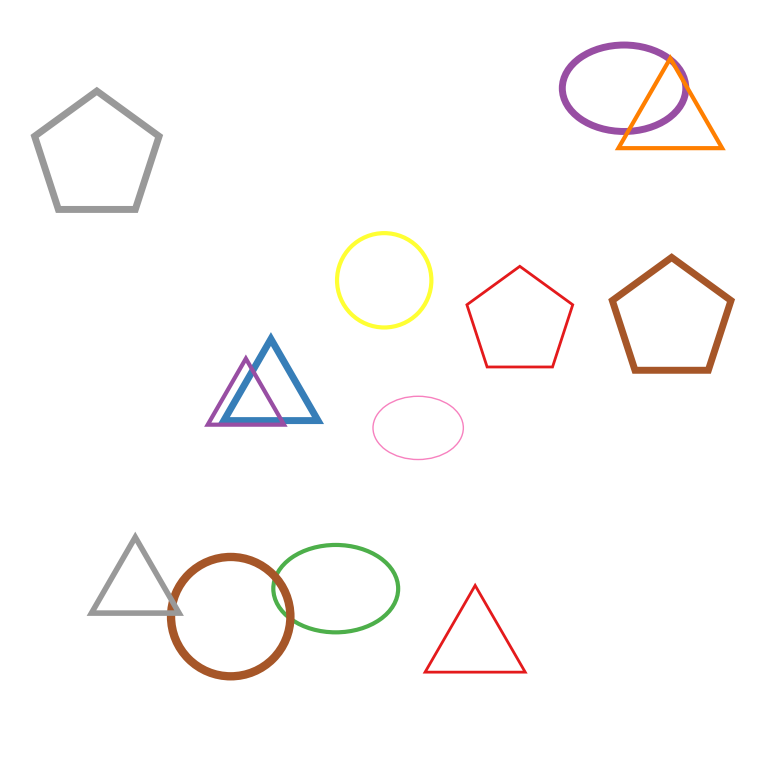[{"shape": "pentagon", "thickness": 1, "radius": 0.36, "center": [0.675, 0.582]}, {"shape": "triangle", "thickness": 1, "radius": 0.38, "center": [0.617, 0.165]}, {"shape": "triangle", "thickness": 2.5, "radius": 0.35, "center": [0.352, 0.489]}, {"shape": "oval", "thickness": 1.5, "radius": 0.41, "center": [0.436, 0.236]}, {"shape": "oval", "thickness": 2.5, "radius": 0.4, "center": [0.81, 0.885]}, {"shape": "triangle", "thickness": 1.5, "radius": 0.29, "center": [0.319, 0.477]}, {"shape": "triangle", "thickness": 1.5, "radius": 0.39, "center": [0.871, 0.846]}, {"shape": "circle", "thickness": 1.5, "radius": 0.31, "center": [0.499, 0.636]}, {"shape": "circle", "thickness": 3, "radius": 0.39, "center": [0.3, 0.199]}, {"shape": "pentagon", "thickness": 2.5, "radius": 0.41, "center": [0.872, 0.585]}, {"shape": "oval", "thickness": 0.5, "radius": 0.29, "center": [0.543, 0.444]}, {"shape": "triangle", "thickness": 2, "radius": 0.33, "center": [0.176, 0.237]}, {"shape": "pentagon", "thickness": 2.5, "radius": 0.42, "center": [0.126, 0.797]}]